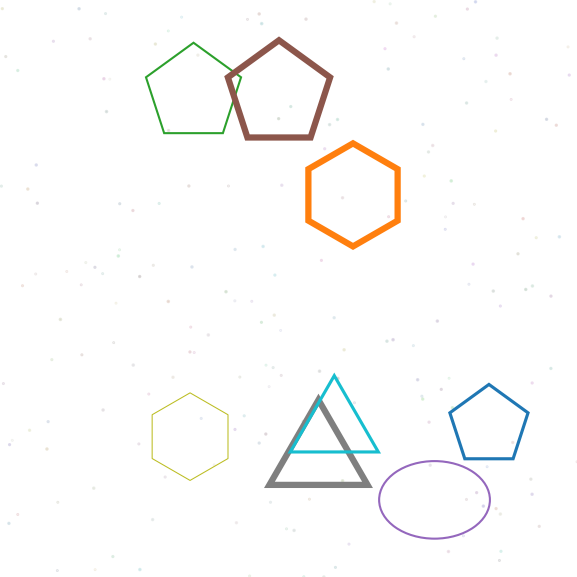[{"shape": "pentagon", "thickness": 1.5, "radius": 0.36, "center": [0.847, 0.262]}, {"shape": "hexagon", "thickness": 3, "radius": 0.45, "center": [0.611, 0.662]}, {"shape": "pentagon", "thickness": 1, "radius": 0.43, "center": [0.335, 0.839]}, {"shape": "oval", "thickness": 1, "radius": 0.48, "center": [0.752, 0.134]}, {"shape": "pentagon", "thickness": 3, "radius": 0.47, "center": [0.483, 0.836]}, {"shape": "triangle", "thickness": 3, "radius": 0.49, "center": [0.551, 0.209]}, {"shape": "hexagon", "thickness": 0.5, "radius": 0.38, "center": [0.329, 0.243]}, {"shape": "triangle", "thickness": 1.5, "radius": 0.44, "center": [0.579, 0.261]}]